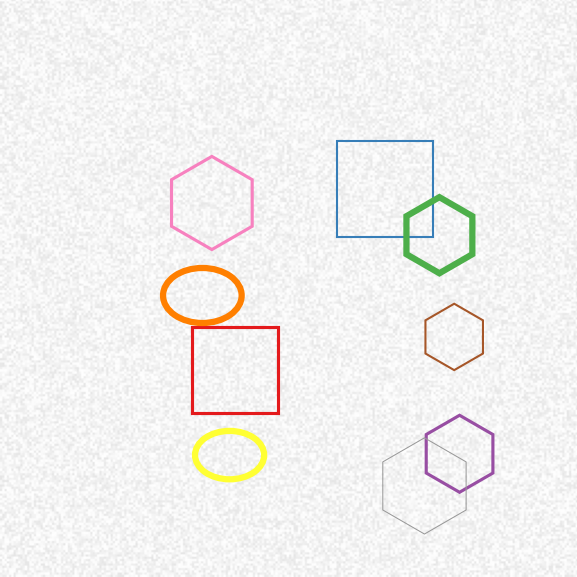[{"shape": "square", "thickness": 1.5, "radius": 0.37, "center": [0.407, 0.359]}, {"shape": "square", "thickness": 1, "radius": 0.41, "center": [0.667, 0.672]}, {"shape": "hexagon", "thickness": 3, "radius": 0.33, "center": [0.761, 0.592]}, {"shape": "hexagon", "thickness": 1.5, "radius": 0.33, "center": [0.796, 0.213]}, {"shape": "oval", "thickness": 3, "radius": 0.34, "center": [0.35, 0.487]}, {"shape": "oval", "thickness": 3, "radius": 0.3, "center": [0.398, 0.211]}, {"shape": "hexagon", "thickness": 1, "radius": 0.29, "center": [0.786, 0.416]}, {"shape": "hexagon", "thickness": 1.5, "radius": 0.4, "center": [0.367, 0.648]}, {"shape": "hexagon", "thickness": 0.5, "radius": 0.42, "center": [0.735, 0.158]}]